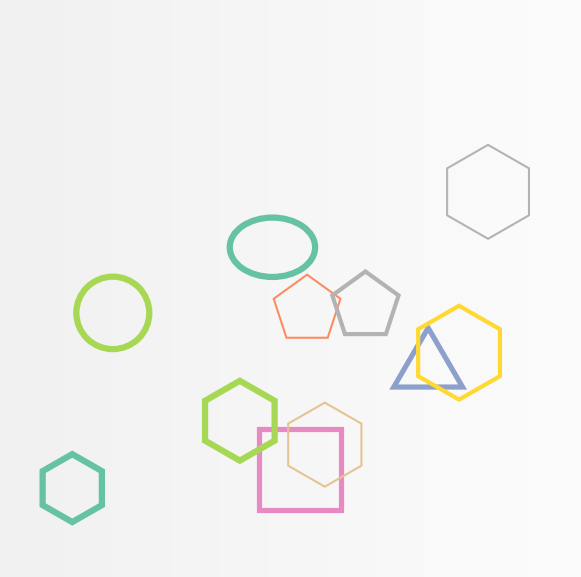[{"shape": "hexagon", "thickness": 3, "radius": 0.29, "center": [0.124, 0.154]}, {"shape": "oval", "thickness": 3, "radius": 0.37, "center": [0.469, 0.571]}, {"shape": "pentagon", "thickness": 1, "radius": 0.3, "center": [0.528, 0.463]}, {"shape": "triangle", "thickness": 2.5, "radius": 0.34, "center": [0.737, 0.363]}, {"shape": "square", "thickness": 2.5, "radius": 0.35, "center": [0.516, 0.186]}, {"shape": "circle", "thickness": 3, "radius": 0.31, "center": [0.194, 0.457]}, {"shape": "hexagon", "thickness": 3, "radius": 0.35, "center": [0.413, 0.271]}, {"shape": "hexagon", "thickness": 2, "radius": 0.41, "center": [0.79, 0.388]}, {"shape": "hexagon", "thickness": 1, "radius": 0.36, "center": [0.559, 0.229]}, {"shape": "pentagon", "thickness": 2, "radius": 0.3, "center": [0.629, 0.469]}, {"shape": "hexagon", "thickness": 1, "radius": 0.41, "center": [0.84, 0.667]}]